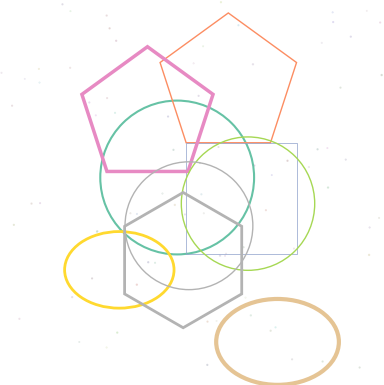[{"shape": "circle", "thickness": 1.5, "radius": 1.0, "center": [0.46, 0.539]}, {"shape": "pentagon", "thickness": 1, "radius": 0.93, "center": [0.593, 0.78]}, {"shape": "square", "thickness": 0.5, "radius": 0.72, "center": [0.627, 0.484]}, {"shape": "pentagon", "thickness": 2.5, "radius": 0.9, "center": [0.383, 0.7]}, {"shape": "circle", "thickness": 1, "radius": 0.87, "center": [0.644, 0.471]}, {"shape": "oval", "thickness": 2, "radius": 0.71, "center": [0.31, 0.299]}, {"shape": "oval", "thickness": 3, "radius": 0.8, "center": [0.721, 0.112]}, {"shape": "circle", "thickness": 1, "radius": 0.83, "center": [0.491, 0.414]}, {"shape": "hexagon", "thickness": 2, "radius": 0.88, "center": [0.476, 0.324]}]